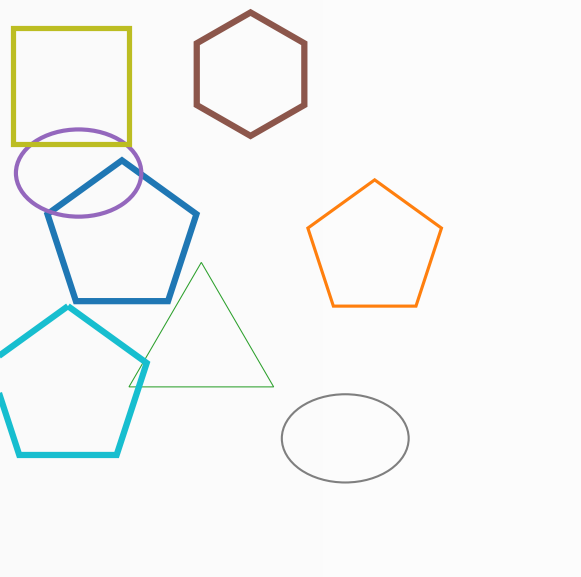[{"shape": "pentagon", "thickness": 3, "radius": 0.67, "center": [0.21, 0.587]}, {"shape": "pentagon", "thickness": 1.5, "radius": 0.6, "center": [0.645, 0.567]}, {"shape": "triangle", "thickness": 0.5, "radius": 0.72, "center": [0.346, 0.401]}, {"shape": "oval", "thickness": 2, "radius": 0.54, "center": [0.135, 0.699]}, {"shape": "hexagon", "thickness": 3, "radius": 0.53, "center": [0.431, 0.871]}, {"shape": "oval", "thickness": 1, "radius": 0.55, "center": [0.594, 0.24]}, {"shape": "square", "thickness": 2.5, "radius": 0.5, "center": [0.122, 0.85]}, {"shape": "pentagon", "thickness": 3, "radius": 0.71, "center": [0.117, 0.327]}]